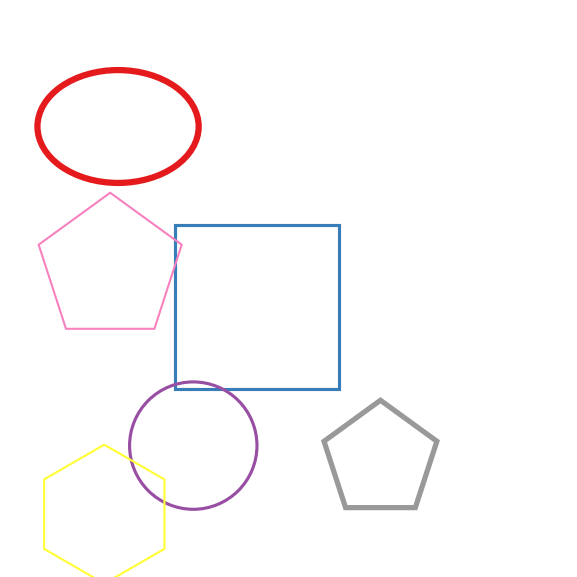[{"shape": "oval", "thickness": 3, "radius": 0.7, "center": [0.204, 0.78]}, {"shape": "square", "thickness": 1.5, "radius": 0.71, "center": [0.445, 0.468]}, {"shape": "circle", "thickness": 1.5, "radius": 0.55, "center": [0.335, 0.228]}, {"shape": "hexagon", "thickness": 1, "radius": 0.6, "center": [0.181, 0.109]}, {"shape": "pentagon", "thickness": 1, "radius": 0.65, "center": [0.191, 0.535]}, {"shape": "pentagon", "thickness": 2.5, "radius": 0.51, "center": [0.659, 0.203]}]